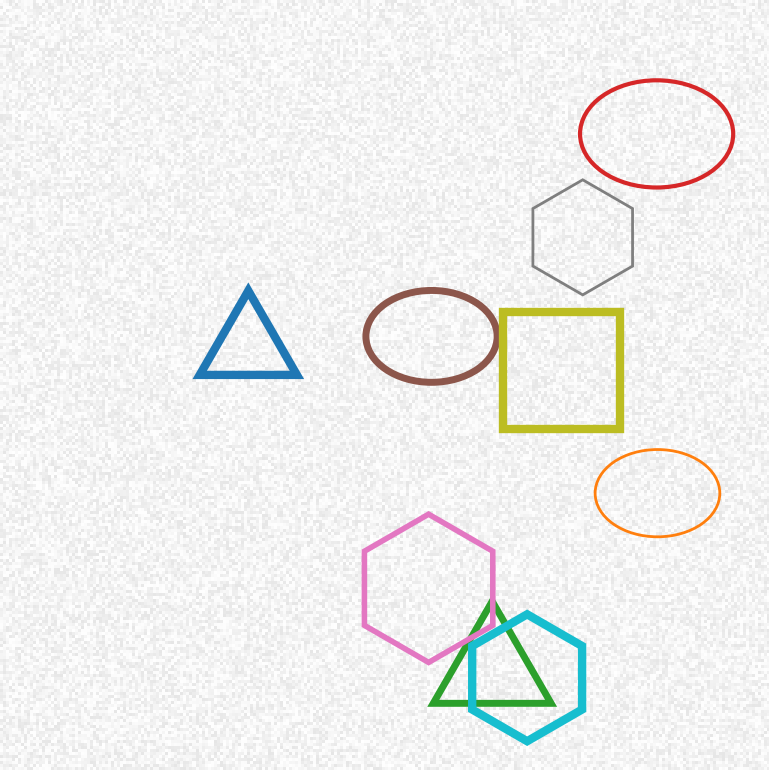[{"shape": "triangle", "thickness": 3, "radius": 0.36, "center": [0.322, 0.55]}, {"shape": "oval", "thickness": 1, "radius": 0.4, "center": [0.854, 0.36]}, {"shape": "triangle", "thickness": 2.5, "radius": 0.44, "center": [0.639, 0.131]}, {"shape": "oval", "thickness": 1.5, "radius": 0.5, "center": [0.853, 0.826]}, {"shape": "oval", "thickness": 2.5, "radius": 0.43, "center": [0.56, 0.563]}, {"shape": "hexagon", "thickness": 2, "radius": 0.48, "center": [0.557, 0.236]}, {"shape": "hexagon", "thickness": 1, "radius": 0.37, "center": [0.757, 0.692]}, {"shape": "square", "thickness": 3, "radius": 0.38, "center": [0.729, 0.519]}, {"shape": "hexagon", "thickness": 3, "radius": 0.41, "center": [0.685, 0.12]}]